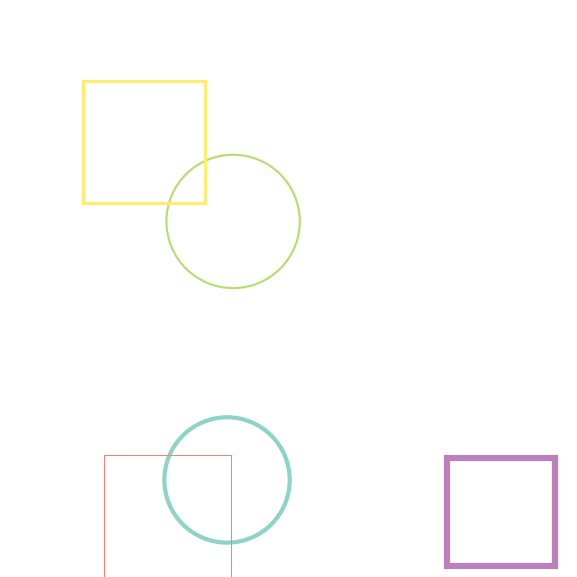[{"shape": "circle", "thickness": 2, "radius": 0.54, "center": [0.393, 0.168]}, {"shape": "square", "thickness": 0.5, "radius": 0.55, "center": [0.29, 0.101]}, {"shape": "circle", "thickness": 1, "radius": 0.58, "center": [0.404, 0.616]}, {"shape": "square", "thickness": 3, "radius": 0.47, "center": [0.868, 0.112]}, {"shape": "square", "thickness": 1.5, "radius": 0.53, "center": [0.25, 0.754]}]